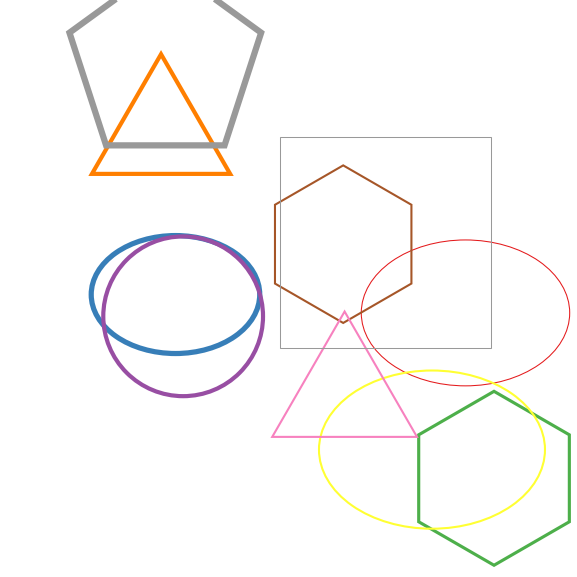[{"shape": "oval", "thickness": 0.5, "radius": 0.9, "center": [0.806, 0.457]}, {"shape": "oval", "thickness": 2.5, "radius": 0.73, "center": [0.304, 0.489]}, {"shape": "hexagon", "thickness": 1.5, "radius": 0.75, "center": [0.855, 0.171]}, {"shape": "circle", "thickness": 2, "radius": 0.69, "center": [0.317, 0.451]}, {"shape": "triangle", "thickness": 2, "radius": 0.69, "center": [0.279, 0.767]}, {"shape": "oval", "thickness": 1, "radius": 0.98, "center": [0.748, 0.221]}, {"shape": "hexagon", "thickness": 1, "radius": 0.68, "center": [0.594, 0.576]}, {"shape": "triangle", "thickness": 1, "radius": 0.72, "center": [0.597, 0.315]}, {"shape": "pentagon", "thickness": 3, "radius": 0.87, "center": [0.286, 0.889]}, {"shape": "square", "thickness": 0.5, "radius": 0.91, "center": [0.668, 0.58]}]